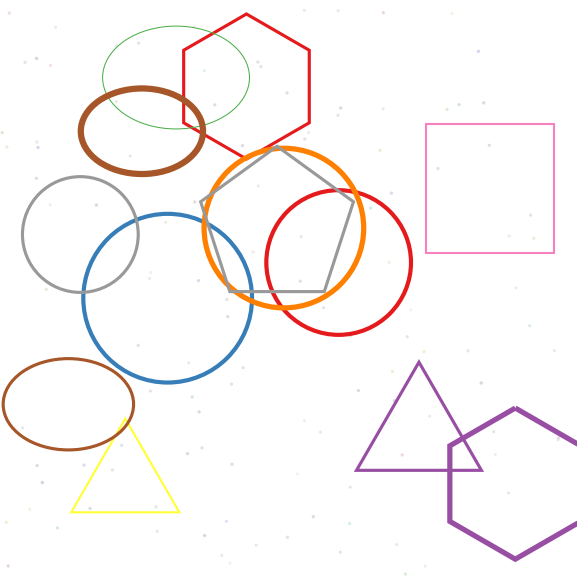[{"shape": "circle", "thickness": 2, "radius": 0.63, "center": [0.586, 0.545]}, {"shape": "hexagon", "thickness": 1.5, "radius": 0.63, "center": [0.427, 0.849]}, {"shape": "circle", "thickness": 2, "radius": 0.73, "center": [0.29, 0.483]}, {"shape": "oval", "thickness": 0.5, "radius": 0.64, "center": [0.305, 0.865]}, {"shape": "hexagon", "thickness": 2.5, "radius": 0.65, "center": [0.892, 0.162]}, {"shape": "triangle", "thickness": 1.5, "radius": 0.62, "center": [0.725, 0.247]}, {"shape": "circle", "thickness": 2.5, "radius": 0.69, "center": [0.492, 0.604]}, {"shape": "triangle", "thickness": 1, "radius": 0.54, "center": [0.217, 0.166]}, {"shape": "oval", "thickness": 3, "radius": 0.53, "center": [0.246, 0.772]}, {"shape": "oval", "thickness": 1.5, "radius": 0.56, "center": [0.118, 0.299]}, {"shape": "square", "thickness": 1, "radius": 0.56, "center": [0.849, 0.673]}, {"shape": "pentagon", "thickness": 1.5, "radius": 0.7, "center": [0.48, 0.607]}, {"shape": "circle", "thickness": 1.5, "radius": 0.5, "center": [0.139, 0.593]}]